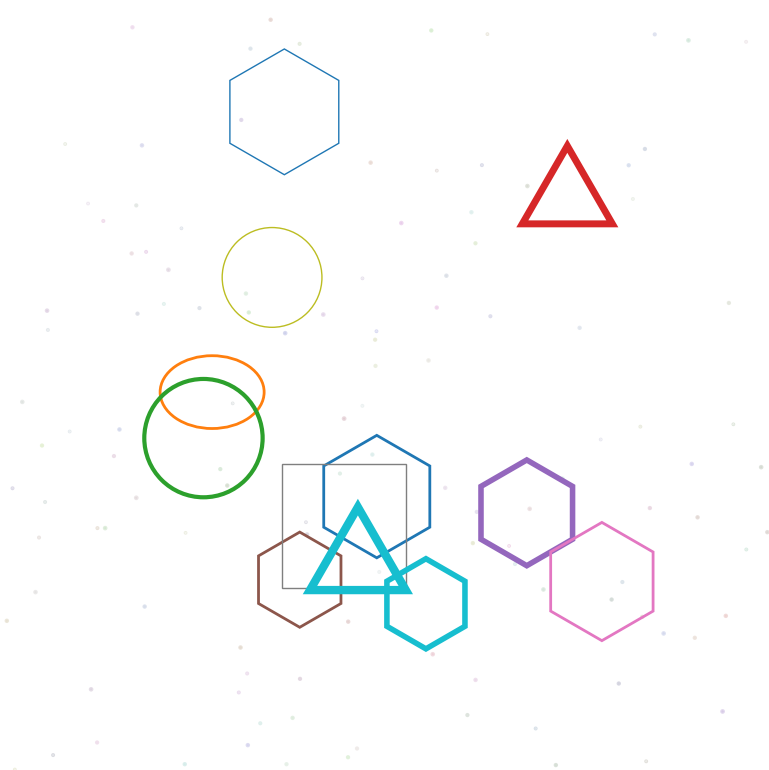[{"shape": "hexagon", "thickness": 1, "radius": 0.4, "center": [0.489, 0.355]}, {"shape": "hexagon", "thickness": 0.5, "radius": 0.41, "center": [0.369, 0.855]}, {"shape": "oval", "thickness": 1, "radius": 0.34, "center": [0.275, 0.491]}, {"shape": "circle", "thickness": 1.5, "radius": 0.38, "center": [0.264, 0.431]}, {"shape": "triangle", "thickness": 2.5, "radius": 0.34, "center": [0.737, 0.743]}, {"shape": "hexagon", "thickness": 2, "radius": 0.34, "center": [0.684, 0.334]}, {"shape": "hexagon", "thickness": 1, "radius": 0.31, "center": [0.389, 0.247]}, {"shape": "hexagon", "thickness": 1, "radius": 0.38, "center": [0.782, 0.245]}, {"shape": "square", "thickness": 0.5, "radius": 0.4, "center": [0.447, 0.317]}, {"shape": "circle", "thickness": 0.5, "radius": 0.32, "center": [0.353, 0.64]}, {"shape": "triangle", "thickness": 3, "radius": 0.36, "center": [0.465, 0.27]}, {"shape": "hexagon", "thickness": 2, "radius": 0.29, "center": [0.553, 0.216]}]